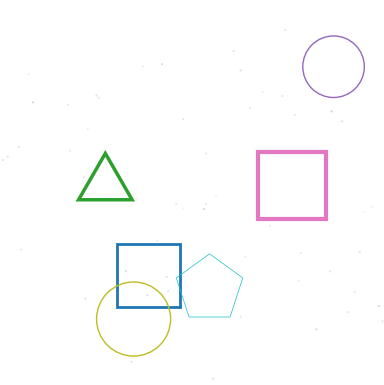[{"shape": "square", "thickness": 2, "radius": 0.41, "center": [0.386, 0.284]}, {"shape": "triangle", "thickness": 2.5, "radius": 0.4, "center": [0.274, 0.521]}, {"shape": "circle", "thickness": 1, "radius": 0.4, "center": [0.866, 0.827]}, {"shape": "square", "thickness": 3, "radius": 0.44, "center": [0.758, 0.519]}, {"shape": "circle", "thickness": 1, "radius": 0.48, "center": [0.347, 0.171]}, {"shape": "pentagon", "thickness": 0.5, "radius": 0.45, "center": [0.544, 0.25]}]